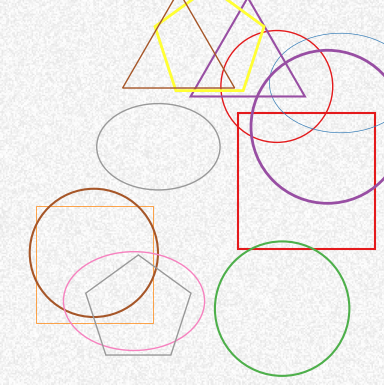[{"shape": "circle", "thickness": 1, "radius": 0.73, "center": [0.719, 0.775]}, {"shape": "square", "thickness": 1.5, "radius": 0.89, "center": [0.796, 0.53]}, {"shape": "oval", "thickness": 0.5, "radius": 0.92, "center": [0.884, 0.784]}, {"shape": "circle", "thickness": 1.5, "radius": 0.87, "center": [0.733, 0.198]}, {"shape": "triangle", "thickness": 1.5, "radius": 0.86, "center": [0.644, 0.835]}, {"shape": "circle", "thickness": 2, "radius": 0.99, "center": [0.851, 0.671]}, {"shape": "square", "thickness": 0.5, "radius": 0.76, "center": [0.245, 0.313]}, {"shape": "pentagon", "thickness": 2, "radius": 0.74, "center": [0.544, 0.885]}, {"shape": "circle", "thickness": 1.5, "radius": 0.83, "center": [0.244, 0.343]}, {"shape": "triangle", "thickness": 1, "radius": 0.84, "center": [0.464, 0.855]}, {"shape": "oval", "thickness": 1, "radius": 0.92, "center": [0.348, 0.218]}, {"shape": "pentagon", "thickness": 1, "radius": 0.72, "center": [0.359, 0.194]}, {"shape": "oval", "thickness": 1, "radius": 0.8, "center": [0.411, 0.619]}]